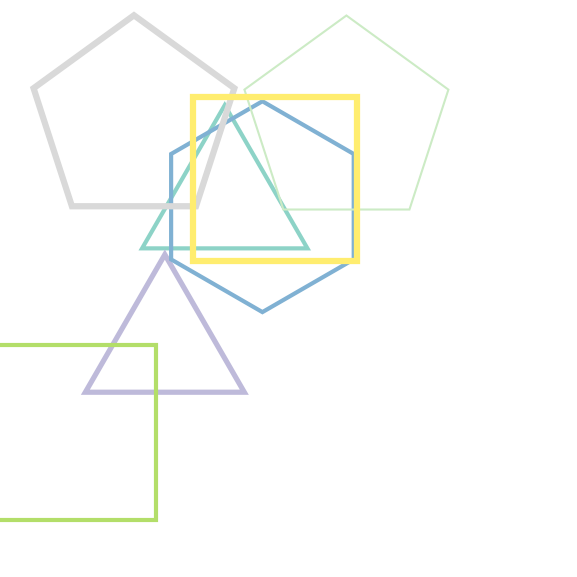[{"shape": "triangle", "thickness": 2, "radius": 0.83, "center": [0.389, 0.652]}, {"shape": "triangle", "thickness": 2.5, "radius": 0.79, "center": [0.285, 0.399]}, {"shape": "hexagon", "thickness": 2, "radius": 0.91, "center": [0.454, 0.641]}, {"shape": "square", "thickness": 2, "radius": 0.76, "center": [0.119, 0.251]}, {"shape": "pentagon", "thickness": 3, "radius": 0.91, "center": [0.232, 0.79]}, {"shape": "pentagon", "thickness": 1, "radius": 0.93, "center": [0.6, 0.787]}, {"shape": "square", "thickness": 3, "radius": 0.71, "center": [0.476, 0.689]}]